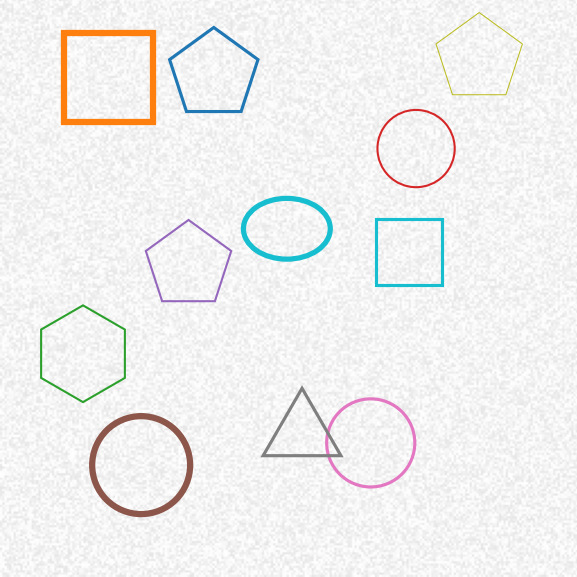[{"shape": "pentagon", "thickness": 1.5, "radius": 0.4, "center": [0.37, 0.871]}, {"shape": "square", "thickness": 3, "radius": 0.38, "center": [0.188, 0.865]}, {"shape": "hexagon", "thickness": 1, "radius": 0.42, "center": [0.144, 0.387]}, {"shape": "circle", "thickness": 1, "radius": 0.33, "center": [0.72, 0.742]}, {"shape": "pentagon", "thickness": 1, "radius": 0.39, "center": [0.326, 0.54]}, {"shape": "circle", "thickness": 3, "radius": 0.42, "center": [0.244, 0.194]}, {"shape": "circle", "thickness": 1.5, "radius": 0.38, "center": [0.642, 0.232]}, {"shape": "triangle", "thickness": 1.5, "radius": 0.39, "center": [0.523, 0.249]}, {"shape": "pentagon", "thickness": 0.5, "radius": 0.39, "center": [0.83, 0.899]}, {"shape": "oval", "thickness": 2.5, "radius": 0.38, "center": [0.497, 0.603]}, {"shape": "square", "thickness": 1.5, "radius": 0.29, "center": [0.709, 0.563]}]